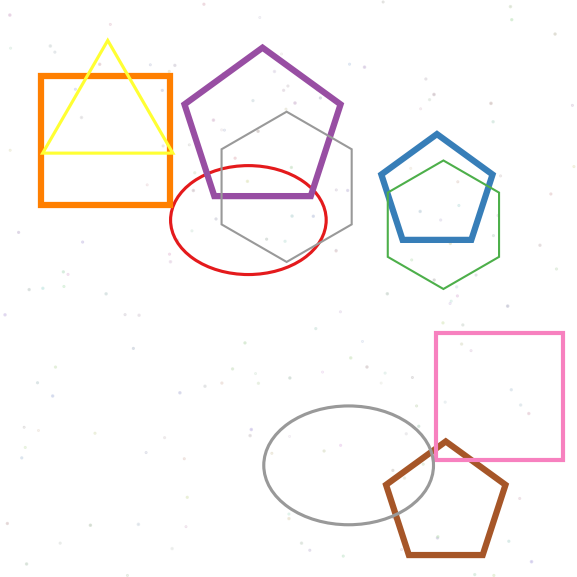[{"shape": "oval", "thickness": 1.5, "radius": 0.67, "center": [0.43, 0.618]}, {"shape": "pentagon", "thickness": 3, "radius": 0.51, "center": [0.757, 0.666]}, {"shape": "hexagon", "thickness": 1, "radius": 0.56, "center": [0.768, 0.61]}, {"shape": "pentagon", "thickness": 3, "radius": 0.71, "center": [0.455, 0.775]}, {"shape": "square", "thickness": 3, "radius": 0.56, "center": [0.183, 0.756]}, {"shape": "triangle", "thickness": 1.5, "radius": 0.65, "center": [0.187, 0.799]}, {"shape": "pentagon", "thickness": 3, "radius": 0.54, "center": [0.772, 0.126]}, {"shape": "square", "thickness": 2, "radius": 0.55, "center": [0.865, 0.313]}, {"shape": "oval", "thickness": 1.5, "radius": 0.73, "center": [0.604, 0.193]}, {"shape": "hexagon", "thickness": 1, "radius": 0.65, "center": [0.496, 0.676]}]